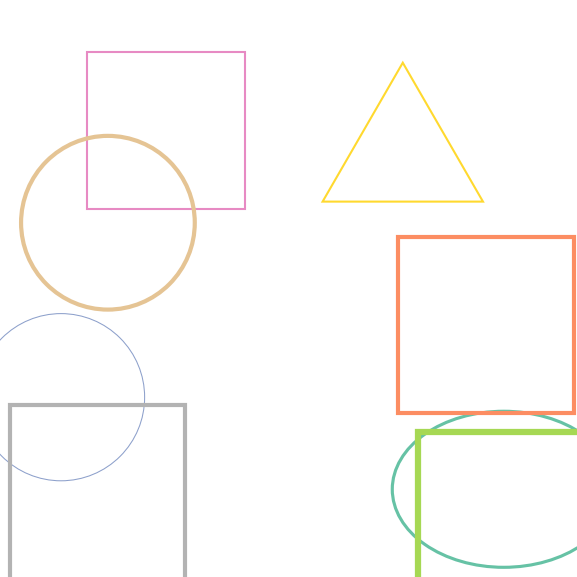[{"shape": "oval", "thickness": 1.5, "radius": 0.97, "center": [0.872, 0.152]}, {"shape": "square", "thickness": 2, "radius": 0.76, "center": [0.842, 0.436]}, {"shape": "circle", "thickness": 0.5, "radius": 0.72, "center": [0.106, 0.311]}, {"shape": "square", "thickness": 1, "radius": 0.68, "center": [0.287, 0.773]}, {"shape": "square", "thickness": 3, "radius": 0.73, "center": [0.868, 0.105]}, {"shape": "triangle", "thickness": 1, "radius": 0.8, "center": [0.697, 0.73]}, {"shape": "circle", "thickness": 2, "radius": 0.75, "center": [0.187, 0.613]}, {"shape": "square", "thickness": 2, "radius": 0.76, "center": [0.168, 0.147]}]